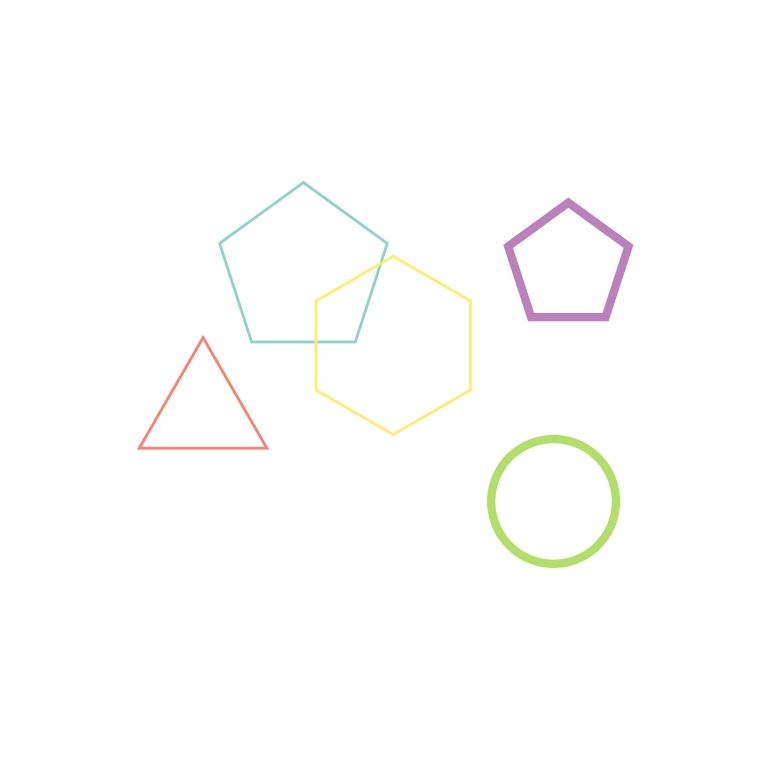[{"shape": "pentagon", "thickness": 1, "radius": 0.57, "center": [0.394, 0.648]}, {"shape": "triangle", "thickness": 1, "radius": 0.48, "center": [0.264, 0.466]}, {"shape": "circle", "thickness": 3, "radius": 0.41, "center": [0.719, 0.349]}, {"shape": "pentagon", "thickness": 3, "radius": 0.41, "center": [0.738, 0.655]}, {"shape": "hexagon", "thickness": 1, "radius": 0.58, "center": [0.511, 0.551]}]